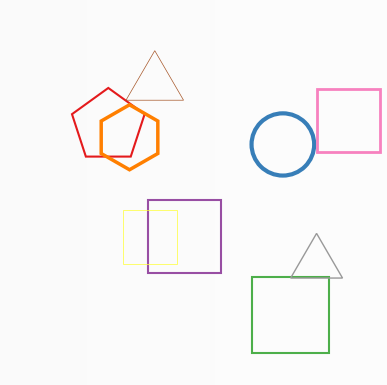[{"shape": "pentagon", "thickness": 1.5, "radius": 0.49, "center": [0.279, 0.673]}, {"shape": "circle", "thickness": 3, "radius": 0.4, "center": [0.73, 0.625]}, {"shape": "square", "thickness": 1.5, "radius": 0.5, "center": [0.75, 0.183]}, {"shape": "square", "thickness": 1.5, "radius": 0.47, "center": [0.475, 0.385]}, {"shape": "hexagon", "thickness": 2.5, "radius": 0.42, "center": [0.334, 0.643]}, {"shape": "square", "thickness": 0.5, "radius": 0.35, "center": [0.388, 0.385]}, {"shape": "triangle", "thickness": 0.5, "radius": 0.43, "center": [0.399, 0.783]}, {"shape": "square", "thickness": 2, "radius": 0.4, "center": [0.9, 0.687]}, {"shape": "triangle", "thickness": 1, "radius": 0.39, "center": [0.817, 0.316]}]